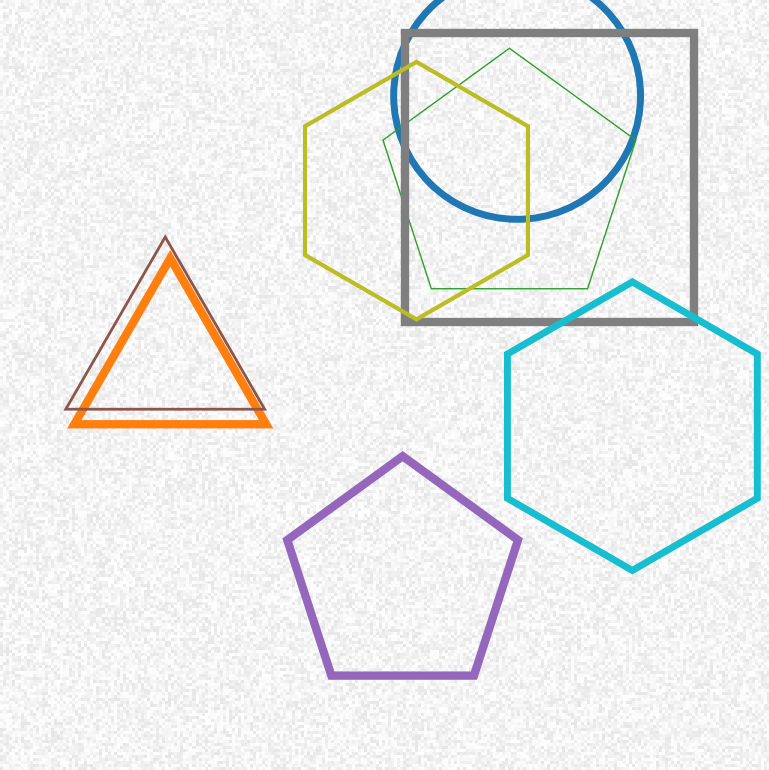[{"shape": "circle", "thickness": 2.5, "radius": 0.8, "center": [0.672, 0.875]}, {"shape": "triangle", "thickness": 3, "radius": 0.72, "center": [0.221, 0.521]}, {"shape": "pentagon", "thickness": 0.5, "radius": 0.86, "center": [0.662, 0.765]}, {"shape": "pentagon", "thickness": 3, "radius": 0.79, "center": [0.523, 0.25]}, {"shape": "triangle", "thickness": 1, "radius": 0.75, "center": [0.215, 0.543]}, {"shape": "square", "thickness": 3, "radius": 0.94, "center": [0.713, 0.77]}, {"shape": "hexagon", "thickness": 1.5, "radius": 0.84, "center": [0.541, 0.752]}, {"shape": "hexagon", "thickness": 2.5, "radius": 0.94, "center": [0.821, 0.447]}]